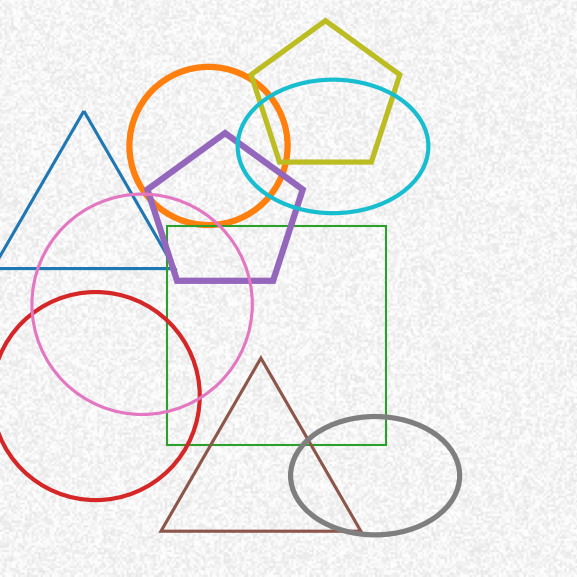[{"shape": "triangle", "thickness": 1.5, "radius": 0.91, "center": [0.145, 0.625]}, {"shape": "circle", "thickness": 3, "radius": 0.68, "center": [0.361, 0.746]}, {"shape": "square", "thickness": 1, "radius": 0.95, "center": [0.478, 0.418]}, {"shape": "circle", "thickness": 2, "radius": 0.9, "center": [0.166, 0.313]}, {"shape": "pentagon", "thickness": 3, "radius": 0.71, "center": [0.39, 0.627]}, {"shape": "triangle", "thickness": 1.5, "radius": 1.0, "center": [0.452, 0.179]}, {"shape": "circle", "thickness": 1.5, "radius": 0.95, "center": [0.246, 0.472]}, {"shape": "oval", "thickness": 2.5, "radius": 0.73, "center": [0.65, 0.175]}, {"shape": "pentagon", "thickness": 2.5, "radius": 0.68, "center": [0.564, 0.828]}, {"shape": "oval", "thickness": 2, "radius": 0.83, "center": [0.577, 0.746]}]